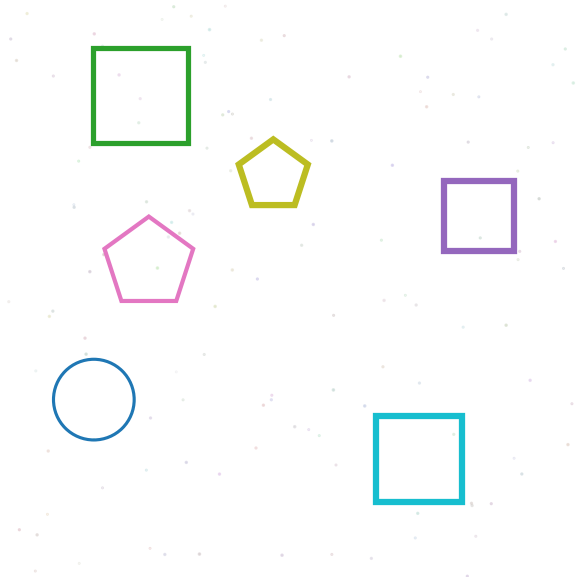[{"shape": "circle", "thickness": 1.5, "radius": 0.35, "center": [0.162, 0.307]}, {"shape": "square", "thickness": 2.5, "radius": 0.41, "center": [0.243, 0.834]}, {"shape": "square", "thickness": 3, "radius": 0.3, "center": [0.83, 0.625]}, {"shape": "pentagon", "thickness": 2, "radius": 0.4, "center": [0.258, 0.543]}, {"shape": "pentagon", "thickness": 3, "radius": 0.31, "center": [0.473, 0.695]}, {"shape": "square", "thickness": 3, "radius": 0.37, "center": [0.726, 0.204]}]